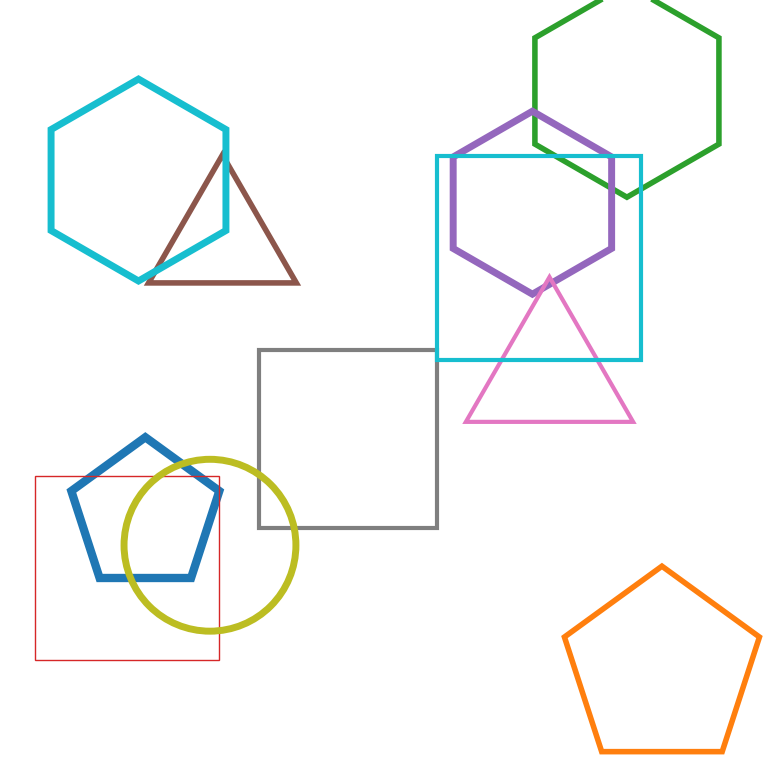[{"shape": "pentagon", "thickness": 3, "radius": 0.51, "center": [0.189, 0.331]}, {"shape": "pentagon", "thickness": 2, "radius": 0.67, "center": [0.86, 0.132]}, {"shape": "hexagon", "thickness": 2, "radius": 0.69, "center": [0.814, 0.882]}, {"shape": "square", "thickness": 0.5, "radius": 0.6, "center": [0.164, 0.262]}, {"shape": "hexagon", "thickness": 2.5, "radius": 0.59, "center": [0.691, 0.737]}, {"shape": "triangle", "thickness": 2, "radius": 0.55, "center": [0.289, 0.688]}, {"shape": "triangle", "thickness": 1.5, "radius": 0.63, "center": [0.714, 0.515]}, {"shape": "square", "thickness": 1.5, "radius": 0.58, "center": [0.452, 0.43]}, {"shape": "circle", "thickness": 2.5, "radius": 0.56, "center": [0.273, 0.292]}, {"shape": "square", "thickness": 1.5, "radius": 0.66, "center": [0.7, 0.665]}, {"shape": "hexagon", "thickness": 2.5, "radius": 0.66, "center": [0.18, 0.766]}]